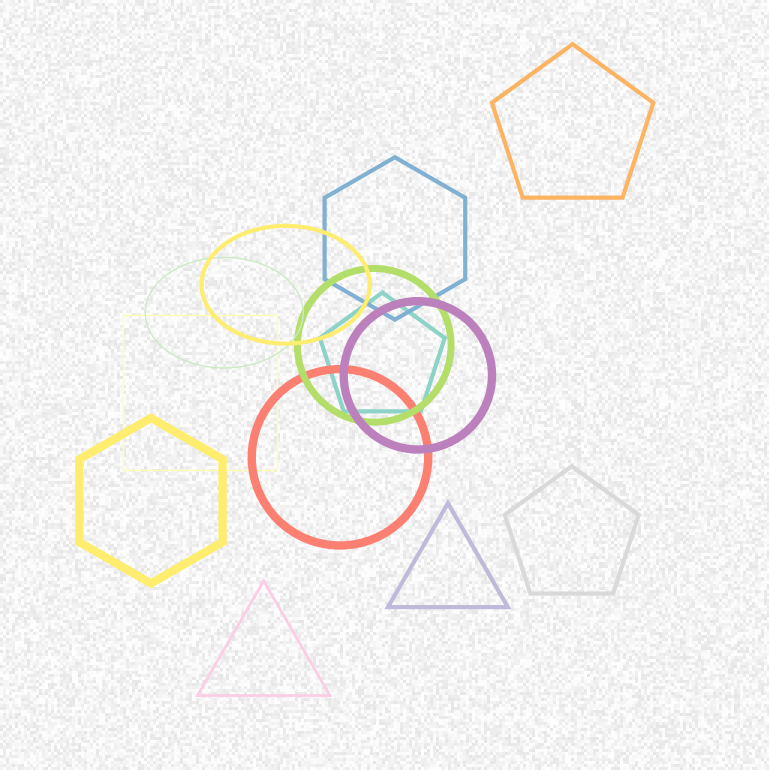[{"shape": "pentagon", "thickness": 1.5, "radius": 0.43, "center": [0.497, 0.535]}, {"shape": "square", "thickness": 0.5, "radius": 0.5, "center": [0.26, 0.49]}, {"shape": "triangle", "thickness": 1.5, "radius": 0.45, "center": [0.582, 0.257]}, {"shape": "circle", "thickness": 3, "radius": 0.57, "center": [0.442, 0.406]}, {"shape": "hexagon", "thickness": 1.5, "radius": 0.53, "center": [0.513, 0.69]}, {"shape": "pentagon", "thickness": 1.5, "radius": 0.55, "center": [0.744, 0.832]}, {"shape": "circle", "thickness": 2.5, "radius": 0.5, "center": [0.486, 0.552]}, {"shape": "triangle", "thickness": 1, "radius": 0.5, "center": [0.342, 0.146]}, {"shape": "pentagon", "thickness": 1.5, "radius": 0.46, "center": [0.743, 0.303]}, {"shape": "circle", "thickness": 3, "radius": 0.48, "center": [0.543, 0.513]}, {"shape": "oval", "thickness": 0.5, "radius": 0.51, "center": [0.291, 0.594]}, {"shape": "oval", "thickness": 1.5, "radius": 0.55, "center": [0.371, 0.63]}, {"shape": "hexagon", "thickness": 3, "radius": 0.54, "center": [0.196, 0.35]}]